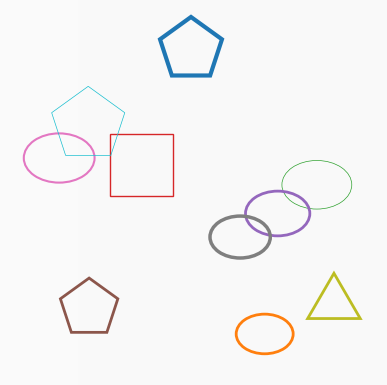[{"shape": "pentagon", "thickness": 3, "radius": 0.42, "center": [0.493, 0.872]}, {"shape": "oval", "thickness": 2, "radius": 0.37, "center": [0.683, 0.133]}, {"shape": "oval", "thickness": 0.5, "radius": 0.45, "center": [0.818, 0.52]}, {"shape": "square", "thickness": 1, "radius": 0.41, "center": [0.366, 0.572]}, {"shape": "oval", "thickness": 2, "radius": 0.42, "center": [0.717, 0.445]}, {"shape": "pentagon", "thickness": 2, "radius": 0.39, "center": [0.23, 0.2]}, {"shape": "oval", "thickness": 1.5, "radius": 0.46, "center": [0.153, 0.59]}, {"shape": "oval", "thickness": 2.5, "radius": 0.39, "center": [0.62, 0.384]}, {"shape": "triangle", "thickness": 2, "radius": 0.39, "center": [0.862, 0.212]}, {"shape": "pentagon", "thickness": 0.5, "radius": 0.5, "center": [0.228, 0.677]}]